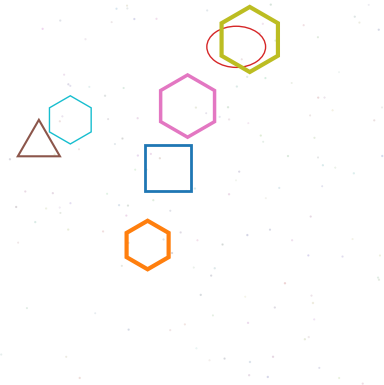[{"shape": "square", "thickness": 2, "radius": 0.3, "center": [0.437, 0.563]}, {"shape": "hexagon", "thickness": 3, "radius": 0.32, "center": [0.383, 0.364]}, {"shape": "oval", "thickness": 1, "radius": 0.38, "center": [0.614, 0.878]}, {"shape": "triangle", "thickness": 1.5, "radius": 0.32, "center": [0.101, 0.626]}, {"shape": "hexagon", "thickness": 2.5, "radius": 0.4, "center": [0.487, 0.724]}, {"shape": "hexagon", "thickness": 3, "radius": 0.42, "center": [0.649, 0.897]}, {"shape": "hexagon", "thickness": 1, "radius": 0.31, "center": [0.183, 0.689]}]